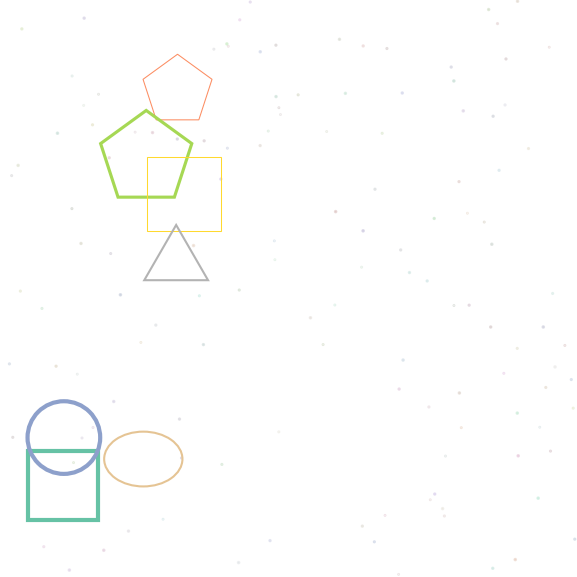[{"shape": "square", "thickness": 2, "radius": 0.3, "center": [0.109, 0.158]}, {"shape": "pentagon", "thickness": 0.5, "radius": 0.31, "center": [0.307, 0.842]}, {"shape": "circle", "thickness": 2, "radius": 0.31, "center": [0.111, 0.241]}, {"shape": "pentagon", "thickness": 1.5, "radius": 0.41, "center": [0.253, 0.725]}, {"shape": "square", "thickness": 0.5, "radius": 0.32, "center": [0.319, 0.663]}, {"shape": "oval", "thickness": 1, "radius": 0.34, "center": [0.248, 0.204]}, {"shape": "triangle", "thickness": 1, "radius": 0.32, "center": [0.305, 0.546]}]